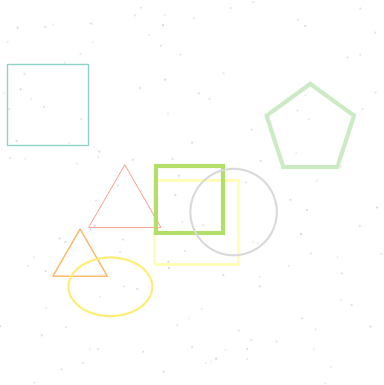[{"shape": "square", "thickness": 1, "radius": 0.53, "center": [0.123, 0.727]}, {"shape": "square", "thickness": 2, "radius": 0.54, "center": [0.51, 0.423]}, {"shape": "triangle", "thickness": 0.5, "radius": 0.54, "center": [0.324, 0.464]}, {"shape": "triangle", "thickness": 1, "radius": 0.41, "center": [0.208, 0.323]}, {"shape": "square", "thickness": 3, "radius": 0.44, "center": [0.493, 0.483]}, {"shape": "circle", "thickness": 1.5, "radius": 0.56, "center": [0.607, 0.449]}, {"shape": "pentagon", "thickness": 3, "radius": 0.6, "center": [0.806, 0.663]}, {"shape": "oval", "thickness": 1.5, "radius": 0.54, "center": [0.287, 0.255]}]